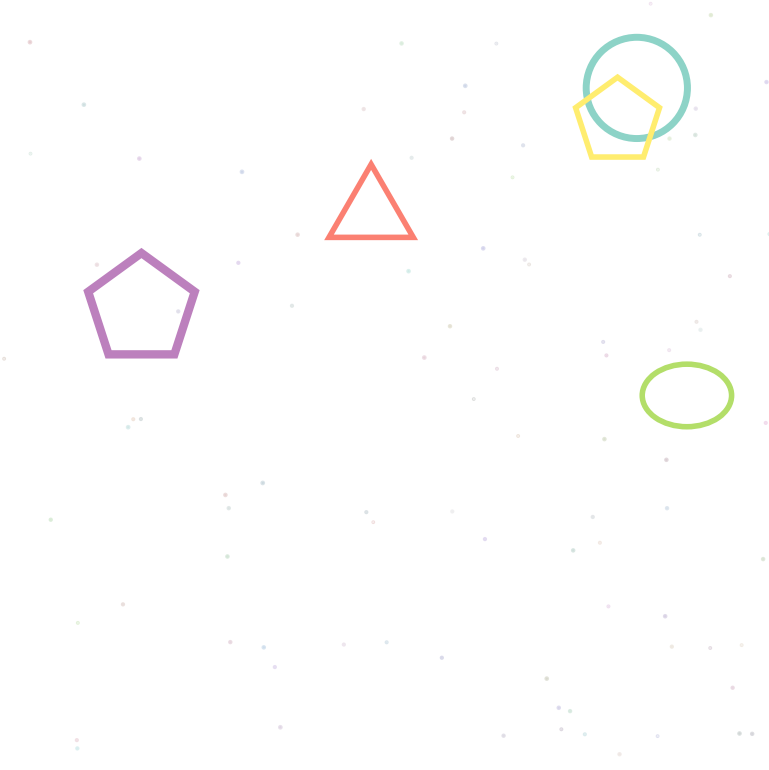[{"shape": "circle", "thickness": 2.5, "radius": 0.33, "center": [0.827, 0.886]}, {"shape": "triangle", "thickness": 2, "radius": 0.32, "center": [0.482, 0.723]}, {"shape": "oval", "thickness": 2, "radius": 0.29, "center": [0.892, 0.486]}, {"shape": "pentagon", "thickness": 3, "radius": 0.36, "center": [0.184, 0.599]}, {"shape": "pentagon", "thickness": 2, "radius": 0.29, "center": [0.802, 0.842]}]